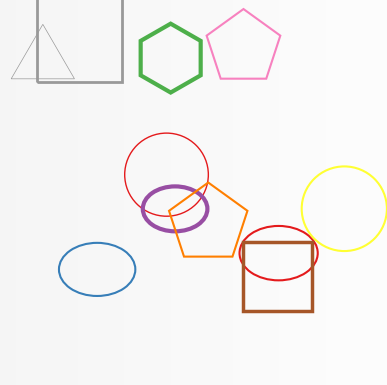[{"shape": "oval", "thickness": 1.5, "radius": 0.5, "center": [0.719, 0.342]}, {"shape": "circle", "thickness": 1, "radius": 0.54, "center": [0.43, 0.546]}, {"shape": "oval", "thickness": 1.5, "radius": 0.49, "center": [0.251, 0.3]}, {"shape": "hexagon", "thickness": 3, "radius": 0.45, "center": [0.44, 0.849]}, {"shape": "oval", "thickness": 3, "radius": 0.42, "center": [0.452, 0.458]}, {"shape": "pentagon", "thickness": 1.5, "radius": 0.53, "center": [0.537, 0.42]}, {"shape": "circle", "thickness": 1.5, "radius": 0.55, "center": [0.888, 0.458]}, {"shape": "square", "thickness": 2.5, "radius": 0.45, "center": [0.716, 0.281]}, {"shape": "pentagon", "thickness": 1.5, "radius": 0.5, "center": [0.628, 0.877]}, {"shape": "square", "thickness": 2, "radius": 0.55, "center": [0.205, 0.896]}, {"shape": "triangle", "thickness": 0.5, "radius": 0.47, "center": [0.111, 0.842]}]